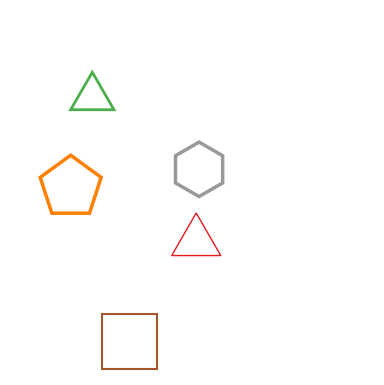[{"shape": "triangle", "thickness": 1, "radius": 0.37, "center": [0.51, 0.373]}, {"shape": "triangle", "thickness": 2, "radius": 0.32, "center": [0.24, 0.747]}, {"shape": "pentagon", "thickness": 2.5, "radius": 0.42, "center": [0.184, 0.514]}, {"shape": "square", "thickness": 1.5, "radius": 0.36, "center": [0.336, 0.112]}, {"shape": "hexagon", "thickness": 2.5, "radius": 0.35, "center": [0.517, 0.56]}]